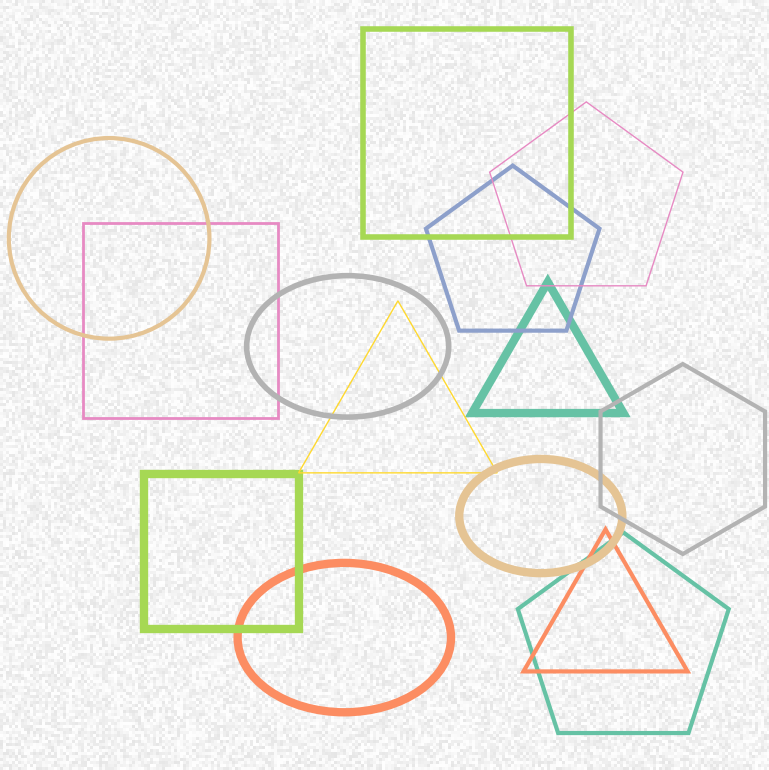[{"shape": "triangle", "thickness": 3, "radius": 0.57, "center": [0.711, 0.52]}, {"shape": "pentagon", "thickness": 1.5, "radius": 0.72, "center": [0.809, 0.165]}, {"shape": "oval", "thickness": 3, "radius": 0.69, "center": [0.447, 0.172]}, {"shape": "triangle", "thickness": 1.5, "radius": 0.62, "center": [0.786, 0.19]}, {"shape": "pentagon", "thickness": 1.5, "radius": 0.59, "center": [0.666, 0.666]}, {"shape": "pentagon", "thickness": 0.5, "radius": 0.66, "center": [0.761, 0.736]}, {"shape": "square", "thickness": 1, "radius": 0.63, "center": [0.234, 0.584]}, {"shape": "square", "thickness": 3, "radius": 0.5, "center": [0.288, 0.284]}, {"shape": "square", "thickness": 2, "radius": 0.68, "center": [0.607, 0.828]}, {"shape": "triangle", "thickness": 0.5, "radius": 0.74, "center": [0.517, 0.46]}, {"shape": "oval", "thickness": 3, "radius": 0.53, "center": [0.702, 0.33]}, {"shape": "circle", "thickness": 1.5, "radius": 0.65, "center": [0.142, 0.69]}, {"shape": "oval", "thickness": 2, "radius": 0.66, "center": [0.452, 0.55]}, {"shape": "hexagon", "thickness": 1.5, "radius": 0.62, "center": [0.887, 0.404]}]